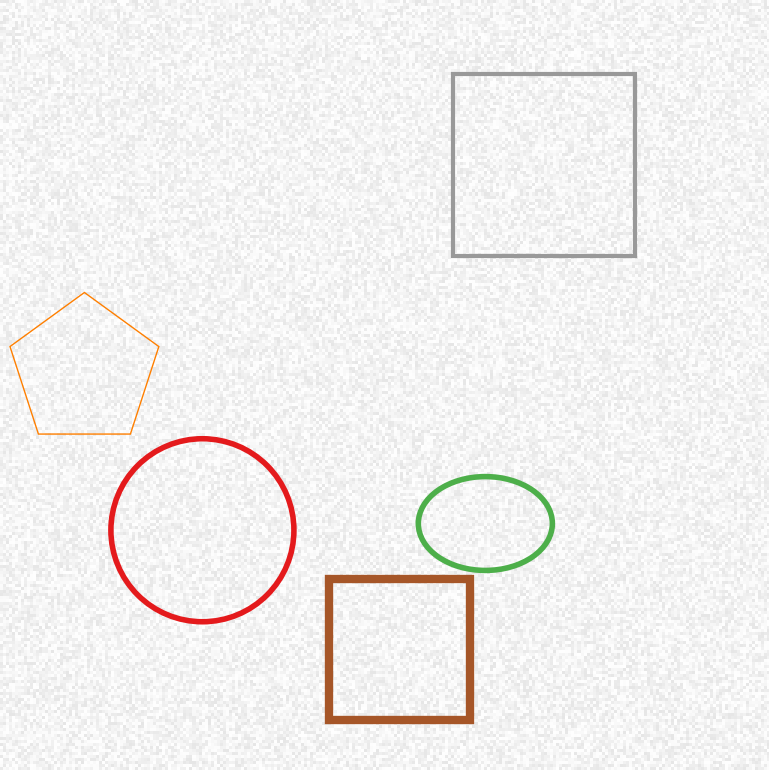[{"shape": "circle", "thickness": 2, "radius": 0.59, "center": [0.263, 0.311]}, {"shape": "oval", "thickness": 2, "radius": 0.44, "center": [0.63, 0.32]}, {"shape": "pentagon", "thickness": 0.5, "radius": 0.51, "center": [0.11, 0.519]}, {"shape": "square", "thickness": 3, "radius": 0.46, "center": [0.519, 0.157]}, {"shape": "square", "thickness": 1.5, "radius": 0.59, "center": [0.707, 0.786]}]